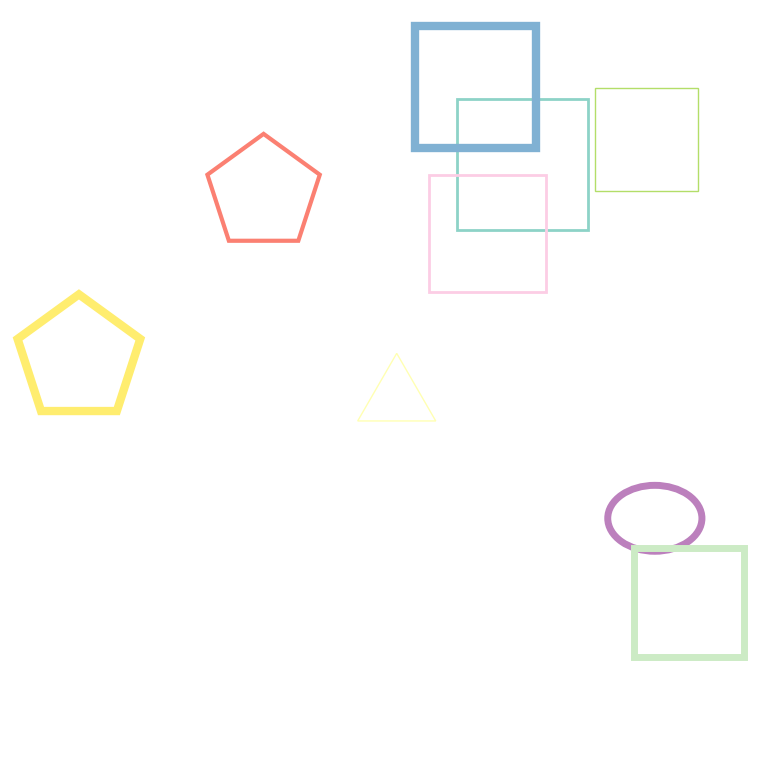[{"shape": "square", "thickness": 1, "radius": 0.43, "center": [0.679, 0.786]}, {"shape": "triangle", "thickness": 0.5, "radius": 0.29, "center": [0.515, 0.483]}, {"shape": "pentagon", "thickness": 1.5, "radius": 0.38, "center": [0.342, 0.749]}, {"shape": "square", "thickness": 3, "radius": 0.39, "center": [0.617, 0.887]}, {"shape": "square", "thickness": 0.5, "radius": 0.33, "center": [0.84, 0.819]}, {"shape": "square", "thickness": 1, "radius": 0.38, "center": [0.633, 0.697]}, {"shape": "oval", "thickness": 2.5, "radius": 0.31, "center": [0.85, 0.327]}, {"shape": "square", "thickness": 2.5, "radius": 0.36, "center": [0.895, 0.217]}, {"shape": "pentagon", "thickness": 3, "radius": 0.42, "center": [0.103, 0.534]}]